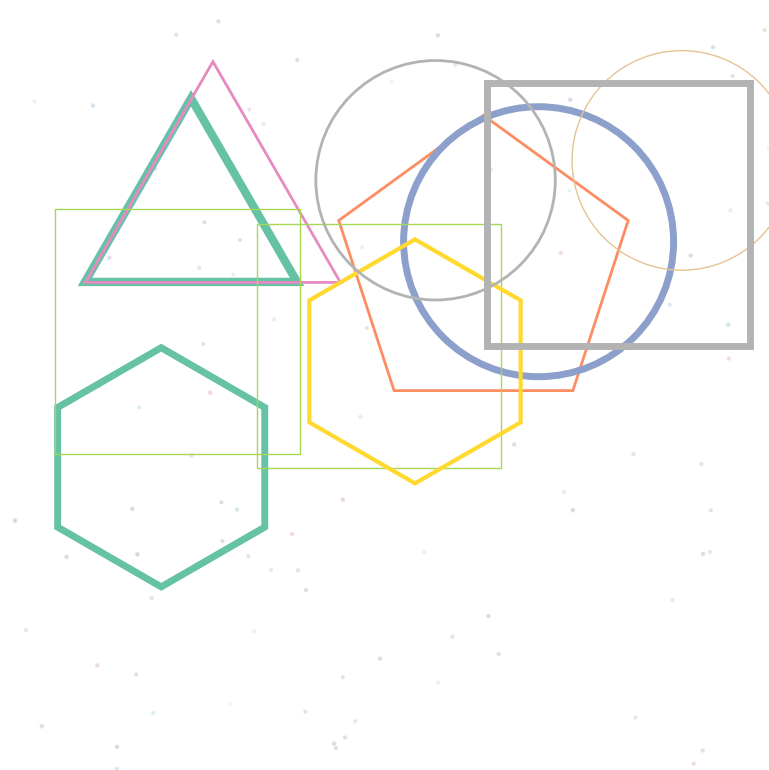[{"shape": "hexagon", "thickness": 2.5, "radius": 0.78, "center": [0.209, 0.393]}, {"shape": "triangle", "thickness": 3, "radius": 0.8, "center": [0.248, 0.713]}, {"shape": "pentagon", "thickness": 1, "radius": 0.99, "center": [0.628, 0.653]}, {"shape": "circle", "thickness": 2.5, "radius": 0.88, "center": [0.699, 0.686]}, {"shape": "triangle", "thickness": 1, "radius": 0.96, "center": [0.277, 0.729]}, {"shape": "square", "thickness": 0.5, "radius": 0.79, "center": [0.23, 0.569]}, {"shape": "square", "thickness": 0.5, "radius": 0.79, "center": [0.492, 0.551]}, {"shape": "hexagon", "thickness": 1.5, "radius": 0.79, "center": [0.539, 0.531]}, {"shape": "circle", "thickness": 0.5, "radius": 0.71, "center": [0.886, 0.792]}, {"shape": "circle", "thickness": 1, "radius": 0.78, "center": [0.566, 0.766]}, {"shape": "square", "thickness": 2.5, "radius": 0.85, "center": [0.803, 0.721]}]